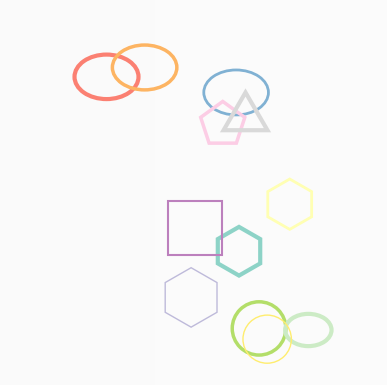[{"shape": "hexagon", "thickness": 3, "radius": 0.32, "center": [0.617, 0.347]}, {"shape": "hexagon", "thickness": 2, "radius": 0.33, "center": [0.748, 0.47]}, {"shape": "hexagon", "thickness": 1, "radius": 0.39, "center": [0.493, 0.227]}, {"shape": "oval", "thickness": 3, "radius": 0.41, "center": [0.275, 0.8]}, {"shape": "oval", "thickness": 2, "radius": 0.42, "center": [0.609, 0.76]}, {"shape": "oval", "thickness": 2.5, "radius": 0.42, "center": [0.373, 0.825]}, {"shape": "circle", "thickness": 2.5, "radius": 0.35, "center": [0.669, 0.147]}, {"shape": "pentagon", "thickness": 2.5, "radius": 0.3, "center": [0.575, 0.677]}, {"shape": "triangle", "thickness": 3, "radius": 0.33, "center": [0.634, 0.694]}, {"shape": "square", "thickness": 1.5, "radius": 0.35, "center": [0.503, 0.408]}, {"shape": "oval", "thickness": 3, "radius": 0.3, "center": [0.796, 0.143]}, {"shape": "circle", "thickness": 1, "radius": 0.31, "center": [0.689, 0.119]}]